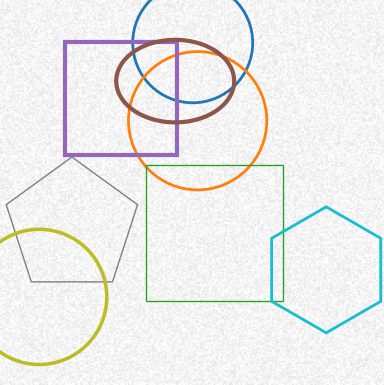[{"shape": "circle", "thickness": 2, "radius": 0.78, "center": [0.501, 0.889]}, {"shape": "circle", "thickness": 2, "radius": 0.9, "center": [0.513, 0.686]}, {"shape": "square", "thickness": 1, "radius": 0.89, "center": [0.557, 0.395]}, {"shape": "square", "thickness": 3, "radius": 0.73, "center": [0.314, 0.744]}, {"shape": "oval", "thickness": 3, "radius": 0.77, "center": [0.455, 0.789]}, {"shape": "pentagon", "thickness": 1, "radius": 0.9, "center": [0.187, 0.413]}, {"shape": "circle", "thickness": 2.5, "radius": 0.88, "center": [0.102, 0.229]}, {"shape": "hexagon", "thickness": 2, "radius": 0.82, "center": [0.847, 0.299]}]